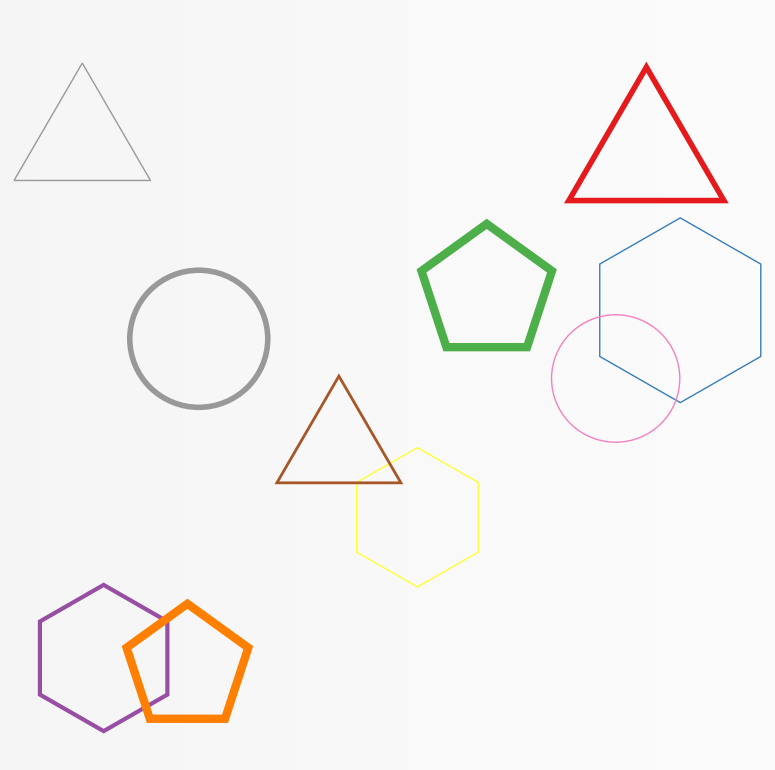[{"shape": "triangle", "thickness": 2, "radius": 0.58, "center": [0.834, 0.797]}, {"shape": "hexagon", "thickness": 0.5, "radius": 0.6, "center": [0.878, 0.597]}, {"shape": "pentagon", "thickness": 3, "radius": 0.44, "center": [0.628, 0.621]}, {"shape": "hexagon", "thickness": 1.5, "radius": 0.47, "center": [0.134, 0.145]}, {"shape": "pentagon", "thickness": 3, "radius": 0.41, "center": [0.242, 0.133]}, {"shape": "hexagon", "thickness": 0.5, "radius": 0.45, "center": [0.539, 0.328]}, {"shape": "triangle", "thickness": 1, "radius": 0.46, "center": [0.437, 0.419]}, {"shape": "circle", "thickness": 0.5, "radius": 0.41, "center": [0.794, 0.508]}, {"shape": "circle", "thickness": 2, "radius": 0.45, "center": [0.256, 0.56]}, {"shape": "triangle", "thickness": 0.5, "radius": 0.51, "center": [0.106, 0.816]}]